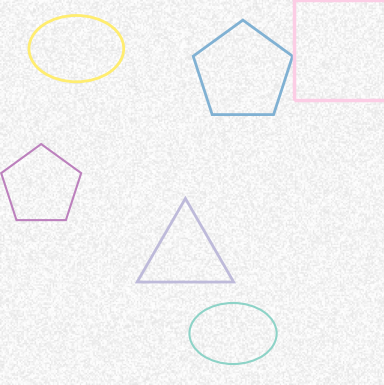[{"shape": "oval", "thickness": 1.5, "radius": 0.57, "center": [0.605, 0.134]}, {"shape": "triangle", "thickness": 2, "radius": 0.72, "center": [0.482, 0.34]}, {"shape": "pentagon", "thickness": 2, "radius": 0.68, "center": [0.631, 0.812]}, {"shape": "square", "thickness": 2.5, "radius": 0.65, "center": [0.893, 0.869]}, {"shape": "pentagon", "thickness": 1.5, "radius": 0.55, "center": [0.107, 0.517]}, {"shape": "oval", "thickness": 2, "radius": 0.62, "center": [0.198, 0.874]}]